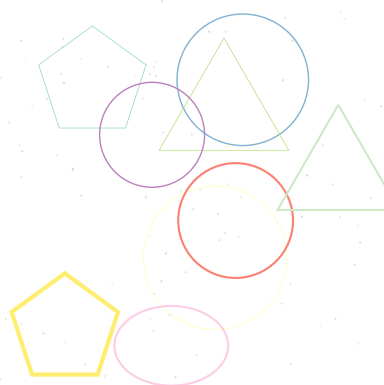[{"shape": "pentagon", "thickness": 0.5, "radius": 0.73, "center": [0.24, 0.786]}, {"shape": "circle", "thickness": 0.5, "radius": 0.93, "center": [0.559, 0.331]}, {"shape": "circle", "thickness": 1.5, "radius": 0.75, "center": [0.612, 0.427]}, {"shape": "circle", "thickness": 1, "radius": 0.85, "center": [0.631, 0.793]}, {"shape": "triangle", "thickness": 0.5, "radius": 0.97, "center": [0.582, 0.707]}, {"shape": "oval", "thickness": 1.5, "radius": 0.74, "center": [0.445, 0.102]}, {"shape": "circle", "thickness": 1, "radius": 0.68, "center": [0.395, 0.65]}, {"shape": "triangle", "thickness": 1.5, "radius": 0.91, "center": [0.879, 0.546]}, {"shape": "pentagon", "thickness": 3, "radius": 0.73, "center": [0.168, 0.145]}]